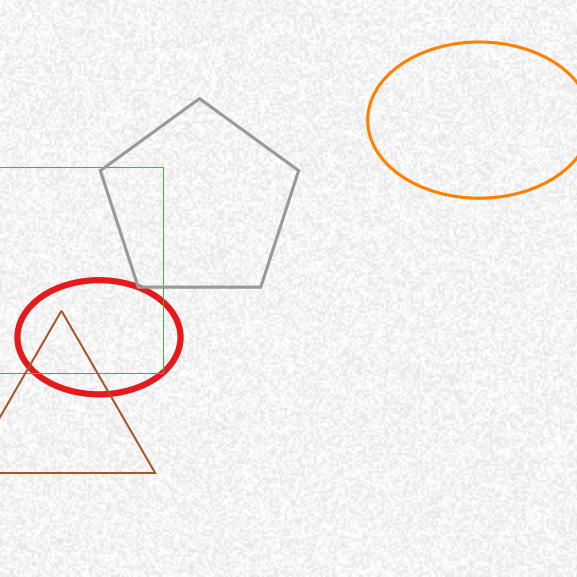[{"shape": "oval", "thickness": 3, "radius": 0.71, "center": [0.171, 0.415]}, {"shape": "square", "thickness": 0.5, "radius": 0.89, "center": [0.103, 0.532]}, {"shape": "oval", "thickness": 1.5, "radius": 0.97, "center": [0.83, 0.791]}, {"shape": "triangle", "thickness": 1, "radius": 0.94, "center": [0.106, 0.274]}, {"shape": "pentagon", "thickness": 1.5, "radius": 0.9, "center": [0.345, 0.648]}]